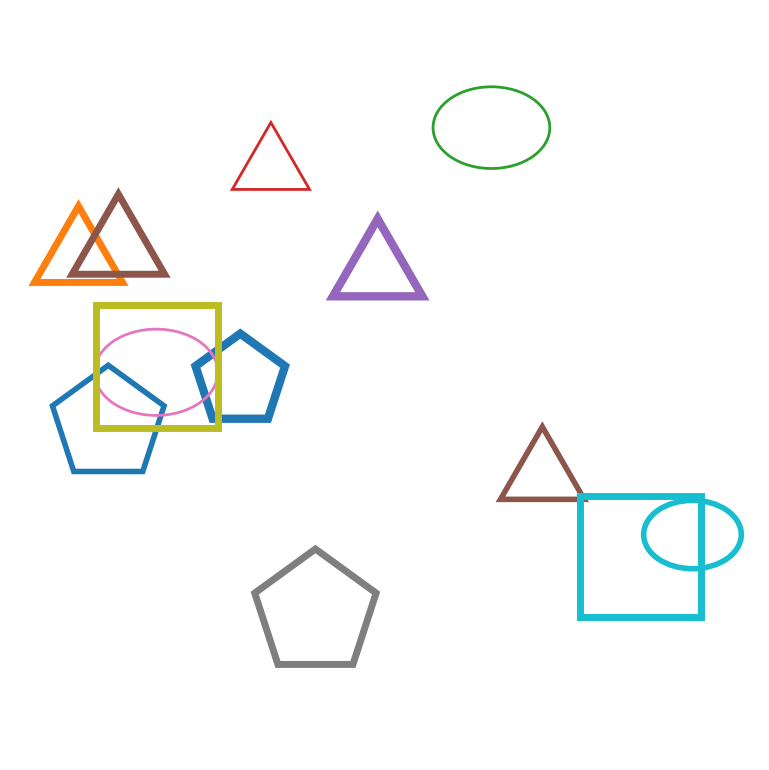[{"shape": "pentagon", "thickness": 2, "radius": 0.38, "center": [0.141, 0.449]}, {"shape": "pentagon", "thickness": 3, "radius": 0.31, "center": [0.312, 0.506]}, {"shape": "triangle", "thickness": 2.5, "radius": 0.33, "center": [0.102, 0.666]}, {"shape": "oval", "thickness": 1, "radius": 0.38, "center": [0.638, 0.834]}, {"shape": "triangle", "thickness": 1, "radius": 0.29, "center": [0.352, 0.783]}, {"shape": "triangle", "thickness": 3, "radius": 0.34, "center": [0.49, 0.649]}, {"shape": "triangle", "thickness": 2, "radius": 0.31, "center": [0.704, 0.383]}, {"shape": "triangle", "thickness": 2.5, "radius": 0.35, "center": [0.154, 0.678]}, {"shape": "oval", "thickness": 1, "radius": 0.4, "center": [0.203, 0.517]}, {"shape": "pentagon", "thickness": 2.5, "radius": 0.41, "center": [0.41, 0.204]}, {"shape": "square", "thickness": 2.5, "radius": 0.4, "center": [0.204, 0.524]}, {"shape": "square", "thickness": 2.5, "radius": 0.39, "center": [0.832, 0.278]}, {"shape": "oval", "thickness": 2, "radius": 0.32, "center": [0.899, 0.306]}]